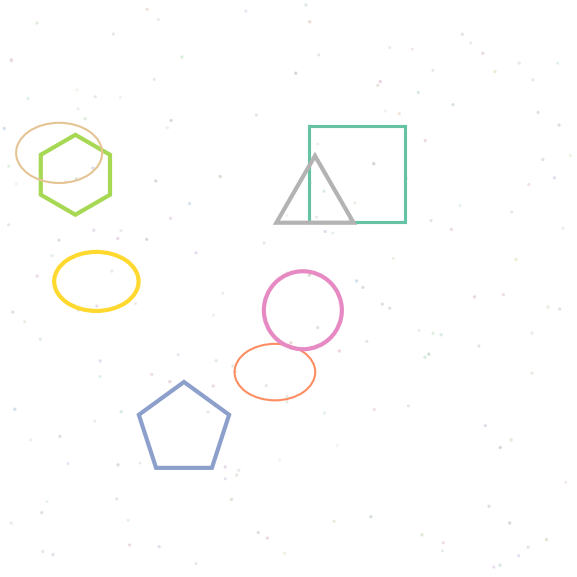[{"shape": "square", "thickness": 1.5, "radius": 0.42, "center": [0.618, 0.698]}, {"shape": "oval", "thickness": 1, "radius": 0.35, "center": [0.476, 0.355]}, {"shape": "pentagon", "thickness": 2, "radius": 0.41, "center": [0.319, 0.255]}, {"shape": "circle", "thickness": 2, "radius": 0.34, "center": [0.524, 0.462]}, {"shape": "hexagon", "thickness": 2, "radius": 0.35, "center": [0.131, 0.697]}, {"shape": "oval", "thickness": 2, "radius": 0.37, "center": [0.167, 0.512]}, {"shape": "oval", "thickness": 1, "radius": 0.37, "center": [0.102, 0.734]}, {"shape": "triangle", "thickness": 2, "radius": 0.39, "center": [0.545, 0.652]}]